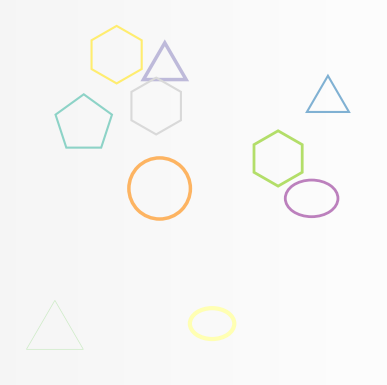[{"shape": "pentagon", "thickness": 1.5, "radius": 0.38, "center": [0.216, 0.679]}, {"shape": "oval", "thickness": 3, "radius": 0.29, "center": [0.547, 0.159]}, {"shape": "triangle", "thickness": 2.5, "radius": 0.32, "center": [0.425, 0.825]}, {"shape": "triangle", "thickness": 1.5, "radius": 0.31, "center": [0.846, 0.741]}, {"shape": "circle", "thickness": 2.5, "radius": 0.4, "center": [0.412, 0.51]}, {"shape": "hexagon", "thickness": 2, "radius": 0.36, "center": [0.718, 0.588]}, {"shape": "hexagon", "thickness": 1.5, "radius": 0.37, "center": [0.403, 0.725]}, {"shape": "oval", "thickness": 2, "radius": 0.34, "center": [0.804, 0.485]}, {"shape": "triangle", "thickness": 0.5, "radius": 0.42, "center": [0.142, 0.135]}, {"shape": "hexagon", "thickness": 1.5, "radius": 0.37, "center": [0.301, 0.858]}]